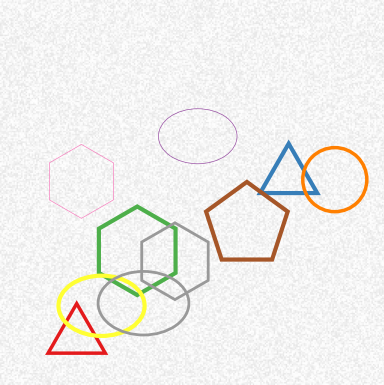[{"shape": "triangle", "thickness": 2.5, "radius": 0.43, "center": [0.199, 0.126]}, {"shape": "triangle", "thickness": 3, "radius": 0.43, "center": [0.75, 0.541]}, {"shape": "hexagon", "thickness": 3, "radius": 0.57, "center": [0.356, 0.349]}, {"shape": "oval", "thickness": 0.5, "radius": 0.51, "center": [0.514, 0.646]}, {"shape": "circle", "thickness": 2.5, "radius": 0.42, "center": [0.87, 0.533]}, {"shape": "oval", "thickness": 3, "radius": 0.56, "center": [0.264, 0.206]}, {"shape": "pentagon", "thickness": 3, "radius": 0.56, "center": [0.641, 0.416]}, {"shape": "hexagon", "thickness": 0.5, "radius": 0.48, "center": [0.211, 0.529]}, {"shape": "oval", "thickness": 2, "radius": 0.59, "center": [0.373, 0.212]}, {"shape": "hexagon", "thickness": 2, "radius": 0.5, "center": [0.454, 0.321]}]